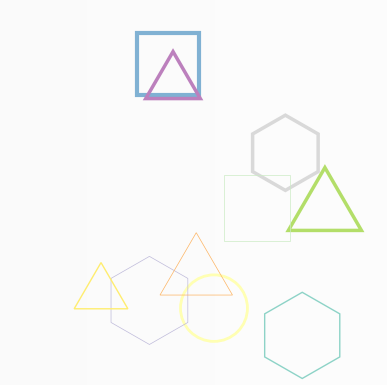[{"shape": "hexagon", "thickness": 1, "radius": 0.56, "center": [0.78, 0.129]}, {"shape": "circle", "thickness": 2, "radius": 0.43, "center": [0.552, 0.2]}, {"shape": "hexagon", "thickness": 0.5, "radius": 0.57, "center": [0.386, 0.22]}, {"shape": "square", "thickness": 3, "radius": 0.4, "center": [0.435, 0.834]}, {"shape": "triangle", "thickness": 0.5, "radius": 0.54, "center": [0.506, 0.288]}, {"shape": "triangle", "thickness": 2.5, "radius": 0.54, "center": [0.838, 0.456]}, {"shape": "hexagon", "thickness": 2.5, "radius": 0.49, "center": [0.736, 0.603]}, {"shape": "triangle", "thickness": 2.5, "radius": 0.41, "center": [0.447, 0.785]}, {"shape": "square", "thickness": 0.5, "radius": 0.43, "center": [0.663, 0.46]}, {"shape": "triangle", "thickness": 1, "radius": 0.4, "center": [0.261, 0.238]}]